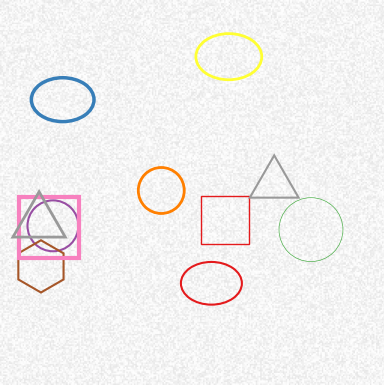[{"shape": "square", "thickness": 1, "radius": 0.31, "center": [0.585, 0.428]}, {"shape": "oval", "thickness": 1.5, "radius": 0.4, "center": [0.549, 0.264]}, {"shape": "oval", "thickness": 2.5, "radius": 0.41, "center": [0.163, 0.741]}, {"shape": "circle", "thickness": 0.5, "radius": 0.42, "center": [0.808, 0.404]}, {"shape": "circle", "thickness": 1.5, "radius": 0.33, "center": [0.138, 0.413]}, {"shape": "circle", "thickness": 2, "radius": 0.3, "center": [0.419, 0.505]}, {"shape": "oval", "thickness": 2, "radius": 0.43, "center": [0.594, 0.853]}, {"shape": "hexagon", "thickness": 1.5, "radius": 0.34, "center": [0.106, 0.308]}, {"shape": "square", "thickness": 3, "radius": 0.4, "center": [0.127, 0.408]}, {"shape": "triangle", "thickness": 1.5, "radius": 0.37, "center": [0.712, 0.523]}, {"shape": "triangle", "thickness": 2, "radius": 0.39, "center": [0.102, 0.423]}]